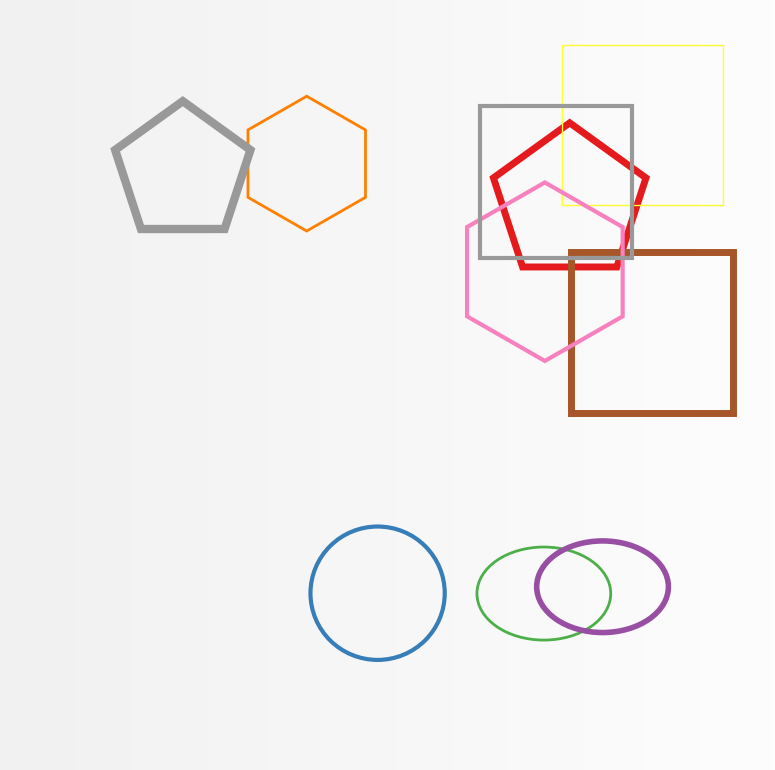[{"shape": "pentagon", "thickness": 2.5, "radius": 0.52, "center": [0.735, 0.737]}, {"shape": "circle", "thickness": 1.5, "radius": 0.43, "center": [0.487, 0.23]}, {"shape": "oval", "thickness": 1, "radius": 0.43, "center": [0.702, 0.229]}, {"shape": "oval", "thickness": 2, "radius": 0.42, "center": [0.777, 0.238]}, {"shape": "hexagon", "thickness": 1, "radius": 0.44, "center": [0.396, 0.788]}, {"shape": "square", "thickness": 0.5, "radius": 0.52, "center": [0.829, 0.837]}, {"shape": "square", "thickness": 2.5, "radius": 0.52, "center": [0.841, 0.568]}, {"shape": "hexagon", "thickness": 1.5, "radius": 0.58, "center": [0.703, 0.647]}, {"shape": "pentagon", "thickness": 3, "radius": 0.46, "center": [0.236, 0.777]}, {"shape": "square", "thickness": 1.5, "radius": 0.49, "center": [0.717, 0.763]}]